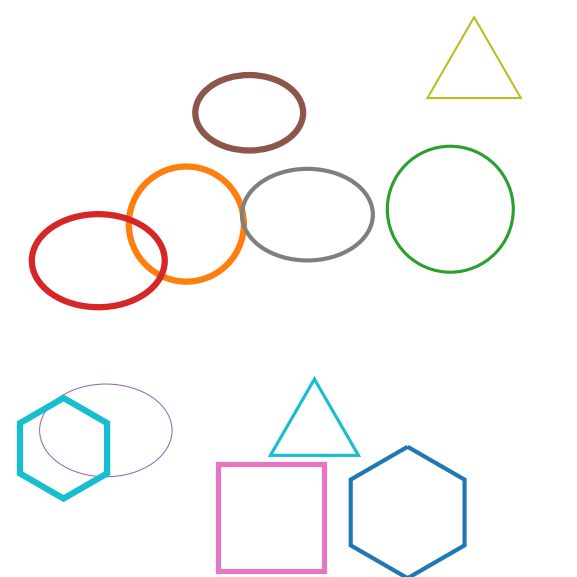[{"shape": "hexagon", "thickness": 2, "radius": 0.57, "center": [0.706, 0.112]}, {"shape": "circle", "thickness": 3, "radius": 0.5, "center": [0.323, 0.611]}, {"shape": "circle", "thickness": 1.5, "radius": 0.55, "center": [0.78, 0.637]}, {"shape": "oval", "thickness": 3, "radius": 0.58, "center": [0.17, 0.548]}, {"shape": "oval", "thickness": 0.5, "radius": 0.57, "center": [0.183, 0.254]}, {"shape": "oval", "thickness": 3, "radius": 0.47, "center": [0.432, 0.804]}, {"shape": "square", "thickness": 2.5, "radius": 0.46, "center": [0.469, 0.103]}, {"shape": "oval", "thickness": 2, "radius": 0.57, "center": [0.532, 0.627]}, {"shape": "triangle", "thickness": 1, "radius": 0.47, "center": [0.821, 0.876]}, {"shape": "hexagon", "thickness": 3, "radius": 0.44, "center": [0.11, 0.223]}, {"shape": "triangle", "thickness": 1.5, "radius": 0.44, "center": [0.544, 0.255]}]